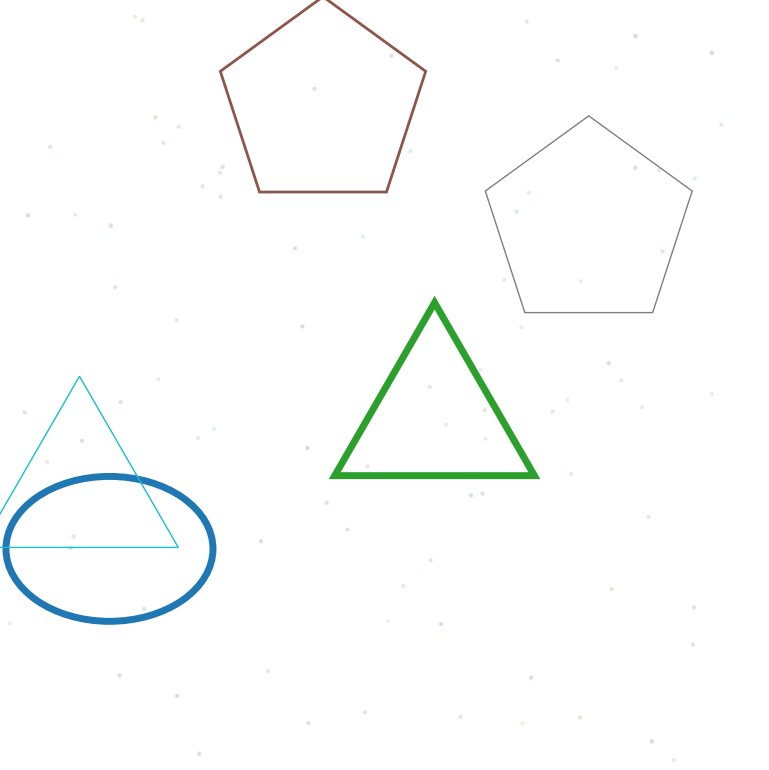[{"shape": "oval", "thickness": 2.5, "radius": 0.67, "center": [0.142, 0.287]}, {"shape": "triangle", "thickness": 2.5, "radius": 0.75, "center": [0.564, 0.457]}, {"shape": "pentagon", "thickness": 1, "radius": 0.7, "center": [0.419, 0.864]}, {"shape": "pentagon", "thickness": 0.5, "radius": 0.71, "center": [0.765, 0.708]}, {"shape": "triangle", "thickness": 0.5, "radius": 0.74, "center": [0.103, 0.363]}]